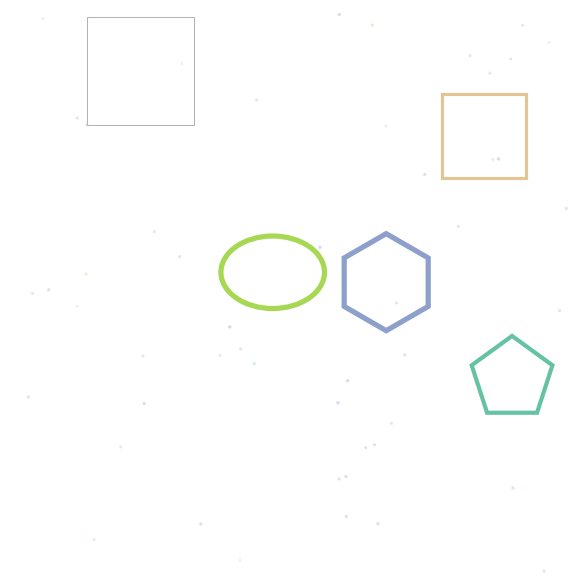[{"shape": "pentagon", "thickness": 2, "radius": 0.37, "center": [0.887, 0.344]}, {"shape": "hexagon", "thickness": 2.5, "radius": 0.42, "center": [0.669, 0.511]}, {"shape": "oval", "thickness": 2.5, "radius": 0.45, "center": [0.472, 0.528]}, {"shape": "square", "thickness": 1.5, "radius": 0.37, "center": [0.838, 0.764]}, {"shape": "square", "thickness": 0.5, "radius": 0.47, "center": [0.243, 0.876]}]